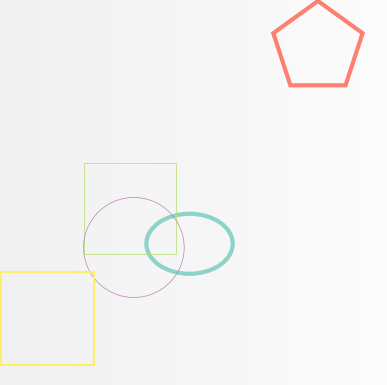[{"shape": "oval", "thickness": 3, "radius": 0.56, "center": [0.489, 0.367]}, {"shape": "pentagon", "thickness": 3, "radius": 0.61, "center": [0.821, 0.876]}, {"shape": "square", "thickness": 0.5, "radius": 0.59, "center": [0.336, 0.458]}, {"shape": "circle", "thickness": 0.5, "radius": 0.65, "center": [0.345, 0.357]}, {"shape": "square", "thickness": 1.5, "radius": 0.6, "center": [0.123, 0.173]}]